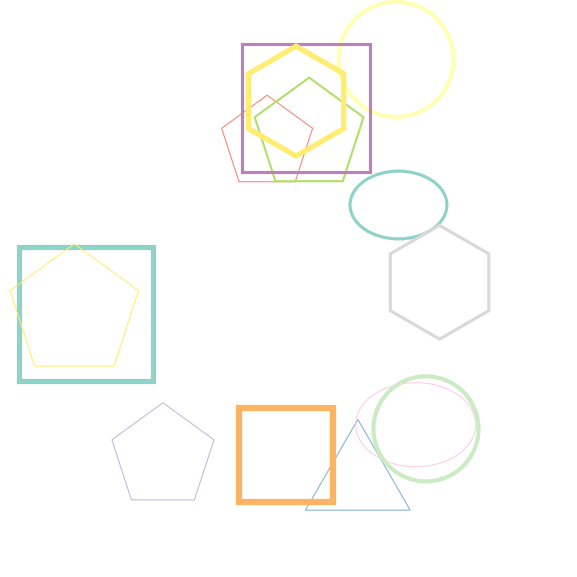[{"shape": "square", "thickness": 2.5, "radius": 0.58, "center": [0.148, 0.456]}, {"shape": "oval", "thickness": 1.5, "radius": 0.42, "center": [0.69, 0.644]}, {"shape": "circle", "thickness": 2, "radius": 0.5, "center": [0.686, 0.896]}, {"shape": "pentagon", "thickness": 0.5, "radius": 0.46, "center": [0.282, 0.209]}, {"shape": "pentagon", "thickness": 0.5, "radius": 0.41, "center": [0.463, 0.751]}, {"shape": "triangle", "thickness": 0.5, "radius": 0.52, "center": [0.62, 0.168]}, {"shape": "square", "thickness": 3, "radius": 0.41, "center": [0.496, 0.211]}, {"shape": "pentagon", "thickness": 1, "radius": 0.5, "center": [0.535, 0.766]}, {"shape": "oval", "thickness": 0.5, "radius": 0.52, "center": [0.72, 0.264]}, {"shape": "hexagon", "thickness": 1.5, "radius": 0.49, "center": [0.761, 0.51]}, {"shape": "square", "thickness": 1.5, "radius": 0.55, "center": [0.53, 0.812]}, {"shape": "circle", "thickness": 2, "radius": 0.45, "center": [0.738, 0.257]}, {"shape": "pentagon", "thickness": 0.5, "radius": 0.58, "center": [0.129, 0.46]}, {"shape": "hexagon", "thickness": 2.5, "radius": 0.48, "center": [0.513, 0.824]}]